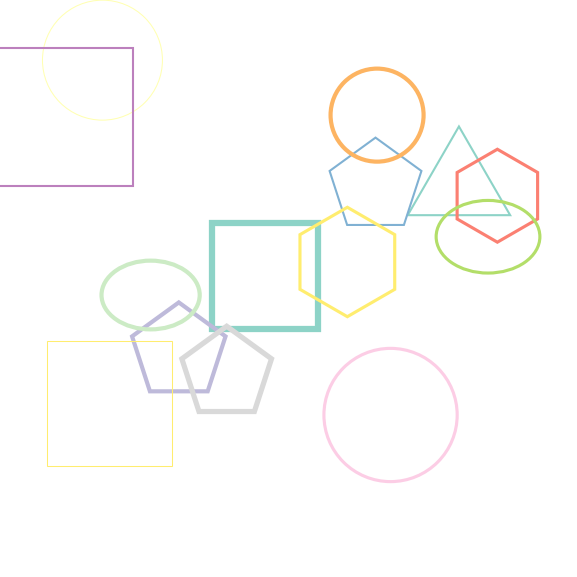[{"shape": "triangle", "thickness": 1, "radius": 0.51, "center": [0.795, 0.678]}, {"shape": "square", "thickness": 3, "radius": 0.46, "center": [0.459, 0.522]}, {"shape": "circle", "thickness": 0.5, "radius": 0.52, "center": [0.177, 0.895]}, {"shape": "pentagon", "thickness": 2, "radius": 0.43, "center": [0.31, 0.39]}, {"shape": "hexagon", "thickness": 1.5, "radius": 0.4, "center": [0.861, 0.66]}, {"shape": "pentagon", "thickness": 1, "radius": 0.42, "center": [0.65, 0.677]}, {"shape": "circle", "thickness": 2, "radius": 0.4, "center": [0.653, 0.8]}, {"shape": "oval", "thickness": 1.5, "radius": 0.45, "center": [0.845, 0.589]}, {"shape": "circle", "thickness": 1.5, "radius": 0.58, "center": [0.676, 0.281]}, {"shape": "pentagon", "thickness": 2.5, "radius": 0.41, "center": [0.393, 0.353]}, {"shape": "square", "thickness": 1, "radius": 0.6, "center": [0.111, 0.797]}, {"shape": "oval", "thickness": 2, "radius": 0.43, "center": [0.261, 0.488]}, {"shape": "square", "thickness": 0.5, "radius": 0.54, "center": [0.189, 0.3]}, {"shape": "hexagon", "thickness": 1.5, "radius": 0.47, "center": [0.601, 0.545]}]